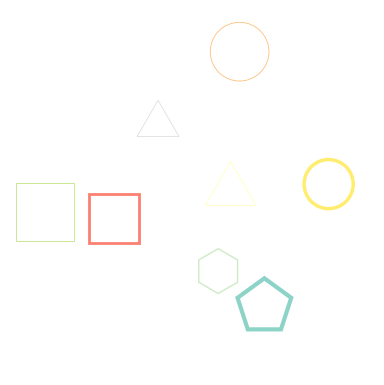[{"shape": "pentagon", "thickness": 3, "radius": 0.37, "center": [0.687, 0.204]}, {"shape": "triangle", "thickness": 0.5, "radius": 0.38, "center": [0.599, 0.504]}, {"shape": "square", "thickness": 2, "radius": 0.32, "center": [0.297, 0.433]}, {"shape": "circle", "thickness": 0.5, "radius": 0.38, "center": [0.622, 0.866]}, {"shape": "square", "thickness": 0.5, "radius": 0.37, "center": [0.116, 0.449]}, {"shape": "triangle", "thickness": 0.5, "radius": 0.31, "center": [0.411, 0.677]}, {"shape": "hexagon", "thickness": 1, "radius": 0.29, "center": [0.567, 0.296]}, {"shape": "circle", "thickness": 2.5, "radius": 0.32, "center": [0.854, 0.522]}]